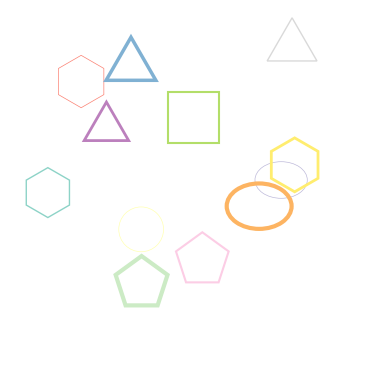[{"shape": "hexagon", "thickness": 1, "radius": 0.32, "center": [0.124, 0.5]}, {"shape": "circle", "thickness": 0.5, "radius": 0.29, "center": [0.367, 0.404]}, {"shape": "oval", "thickness": 0.5, "radius": 0.34, "center": [0.73, 0.532]}, {"shape": "hexagon", "thickness": 0.5, "radius": 0.34, "center": [0.211, 0.788]}, {"shape": "triangle", "thickness": 2.5, "radius": 0.37, "center": [0.34, 0.829]}, {"shape": "oval", "thickness": 3, "radius": 0.42, "center": [0.673, 0.465]}, {"shape": "square", "thickness": 1.5, "radius": 0.33, "center": [0.502, 0.695]}, {"shape": "pentagon", "thickness": 1.5, "radius": 0.36, "center": [0.525, 0.325]}, {"shape": "triangle", "thickness": 1, "radius": 0.37, "center": [0.759, 0.879]}, {"shape": "triangle", "thickness": 2, "radius": 0.33, "center": [0.276, 0.668]}, {"shape": "pentagon", "thickness": 3, "radius": 0.35, "center": [0.368, 0.264]}, {"shape": "hexagon", "thickness": 2, "radius": 0.35, "center": [0.765, 0.572]}]